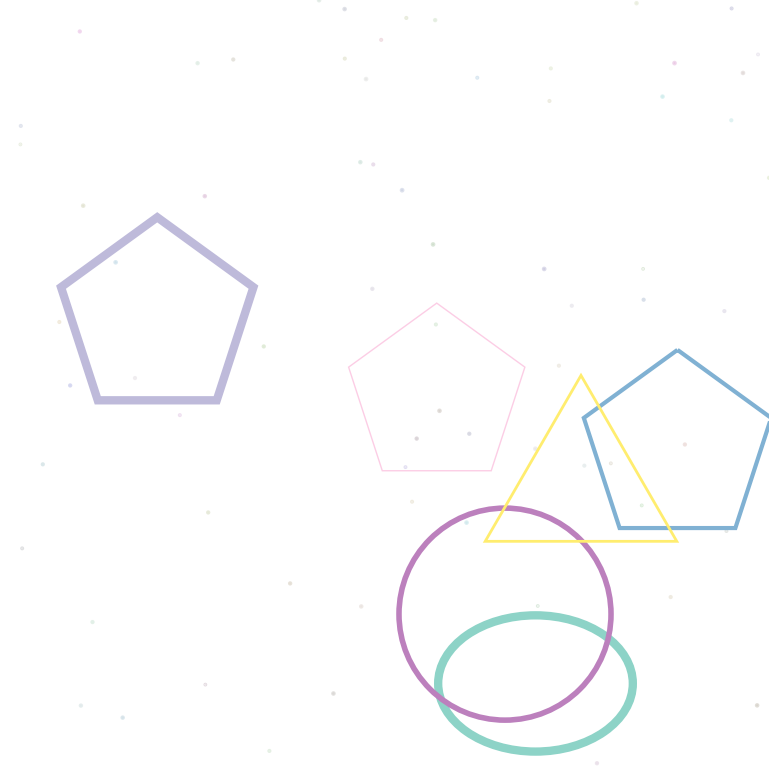[{"shape": "oval", "thickness": 3, "radius": 0.63, "center": [0.695, 0.112]}, {"shape": "pentagon", "thickness": 3, "radius": 0.66, "center": [0.204, 0.586]}, {"shape": "pentagon", "thickness": 1.5, "radius": 0.64, "center": [0.88, 0.418]}, {"shape": "pentagon", "thickness": 0.5, "radius": 0.6, "center": [0.567, 0.486]}, {"shape": "circle", "thickness": 2, "radius": 0.69, "center": [0.656, 0.202]}, {"shape": "triangle", "thickness": 1, "radius": 0.72, "center": [0.755, 0.369]}]